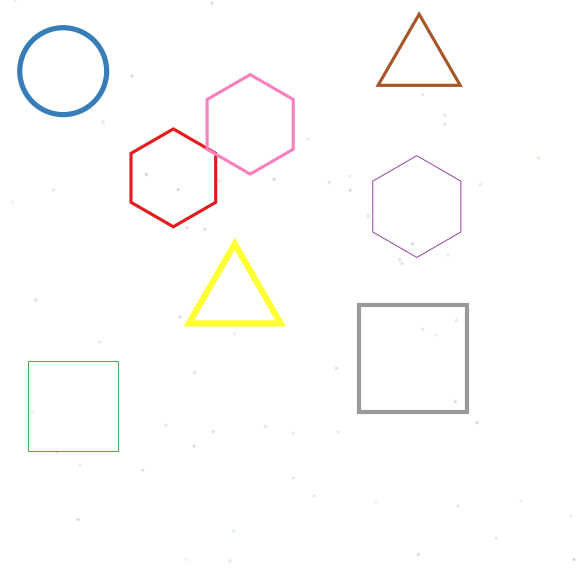[{"shape": "hexagon", "thickness": 1.5, "radius": 0.42, "center": [0.3, 0.691]}, {"shape": "circle", "thickness": 2.5, "radius": 0.38, "center": [0.109, 0.876]}, {"shape": "square", "thickness": 0.5, "radius": 0.39, "center": [0.126, 0.296]}, {"shape": "hexagon", "thickness": 0.5, "radius": 0.44, "center": [0.722, 0.641]}, {"shape": "triangle", "thickness": 3, "radius": 0.46, "center": [0.407, 0.485]}, {"shape": "triangle", "thickness": 1.5, "radius": 0.41, "center": [0.726, 0.892]}, {"shape": "hexagon", "thickness": 1.5, "radius": 0.43, "center": [0.433, 0.784]}, {"shape": "square", "thickness": 2, "radius": 0.47, "center": [0.715, 0.378]}]